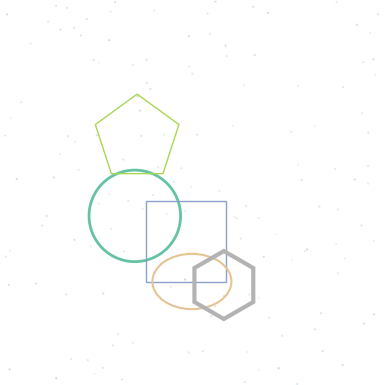[{"shape": "circle", "thickness": 2, "radius": 0.59, "center": [0.35, 0.439]}, {"shape": "square", "thickness": 1, "radius": 0.52, "center": [0.482, 0.372]}, {"shape": "pentagon", "thickness": 1, "radius": 0.57, "center": [0.356, 0.641]}, {"shape": "oval", "thickness": 1.5, "radius": 0.51, "center": [0.498, 0.269]}, {"shape": "hexagon", "thickness": 3, "radius": 0.44, "center": [0.581, 0.26]}]